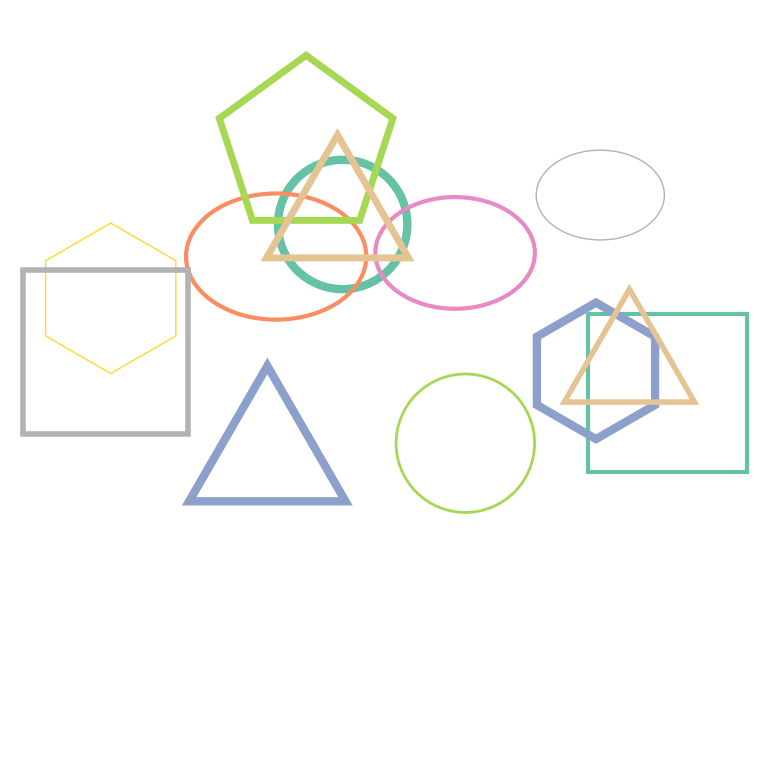[{"shape": "square", "thickness": 1.5, "radius": 0.52, "center": [0.867, 0.49]}, {"shape": "circle", "thickness": 3, "radius": 0.42, "center": [0.445, 0.708]}, {"shape": "oval", "thickness": 1.5, "radius": 0.59, "center": [0.359, 0.667]}, {"shape": "hexagon", "thickness": 3, "radius": 0.44, "center": [0.774, 0.518]}, {"shape": "triangle", "thickness": 3, "radius": 0.59, "center": [0.347, 0.408]}, {"shape": "oval", "thickness": 1.5, "radius": 0.52, "center": [0.591, 0.672]}, {"shape": "circle", "thickness": 1, "radius": 0.45, "center": [0.604, 0.424]}, {"shape": "pentagon", "thickness": 2.5, "radius": 0.59, "center": [0.398, 0.81]}, {"shape": "hexagon", "thickness": 0.5, "radius": 0.49, "center": [0.144, 0.613]}, {"shape": "triangle", "thickness": 2.5, "radius": 0.53, "center": [0.438, 0.718]}, {"shape": "triangle", "thickness": 2, "radius": 0.49, "center": [0.817, 0.527]}, {"shape": "square", "thickness": 2, "radius": 0.53, "center": [0.137, 0.543]}, {"shape": "oval", "thickness": 0.5, "radius": 0.42, "center": [0.78, 0.747]}]